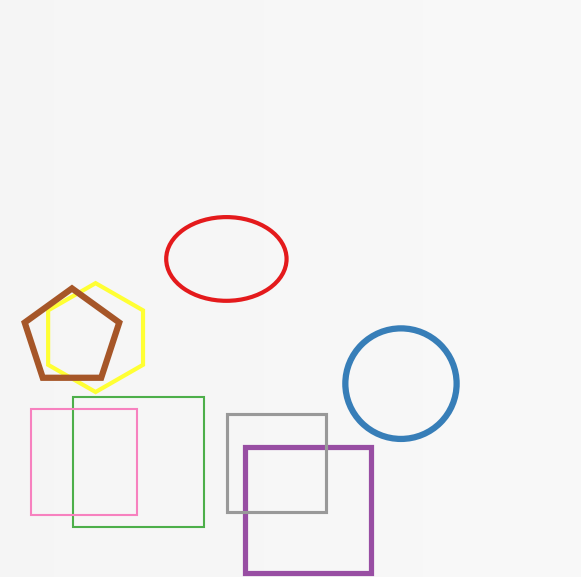[{"shape": "oval", "thickness": 2, "radius": 0.52, "center": [0.389, 0.551]}, {"shape": "circle", "thickness": 3, "radius": 0.48, "center": [0.69, 0.335]}, {"shape": "square", "thickness": 1, "radius": 0.56, "center": [0.238, 0.199]}, {"shape": "square", "thickness": 2.5, "radius": 0.54, "center": [0.53, 0.116]}, {"shape": "hexagon", "thickness": 2, "radius": 0.47, "center": [0.164, 0.415]}, {"shape": "pentagon", "thickness": 3, "radius": 0.43, "center": [0.124, 0.414]}, {"shape": "square", "thickness": 1, "radius": 0.46, "center": [0.145, 0.199]}, {"shape": "square", "thickness": 1.5, "radius": 0.43, "center": [0.476, 0.197]}]